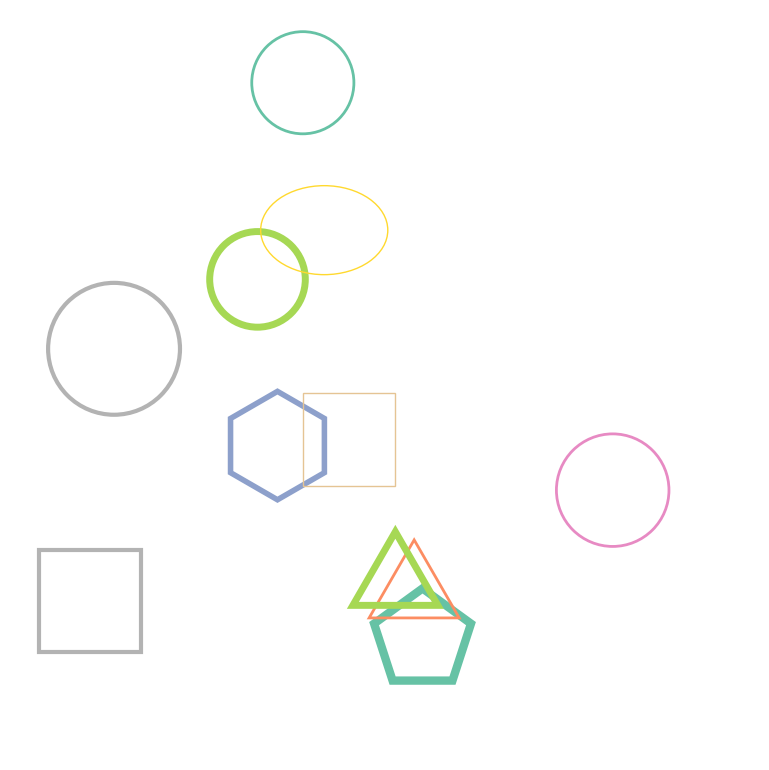[{"shape": "pentagon", "thickness": 3, "radius": 0.33, "center": [0.549, 0.17]}, {"shape": "circle", "thickness": 1, "radius": 0.33, "center": [0.393, 0.893]}, {"shape": "triangle", "thickness": 1, "radius": 0.34, "center": [0.538, 0.231]}, {"shape": "hexagon", "thickness": 2, "radius": 0.35, "center": [0.36, 0.421]}, {"shape": "circle", "thickness": 1, "radius": 0.37, "center": [0.796, 0.363]}, {"shape": "triangle", "thickness": 2.5, "radius": 0.32, "center": [0.513, 0.246]}, {"shape": "circle", "thickness": 2.5, "radius": 0.31, "center": [0.334, 0.637]}, {"shape": "oval", "thickness": 0.5, "radius": 0.41, "center": [0.421, 0.701]}, {"shape": "square", "thickness": 0.5, "radius": 0.3, "center": [0.453, 0.429]}, {"shape": "circle", "thickness": 1.5, "radius": 0.43, "center": [0.148, 0.547]}, {"shape": "square", "thickness": 1.5, "radius": 0.33, "center": [0.117, 0.219]}]